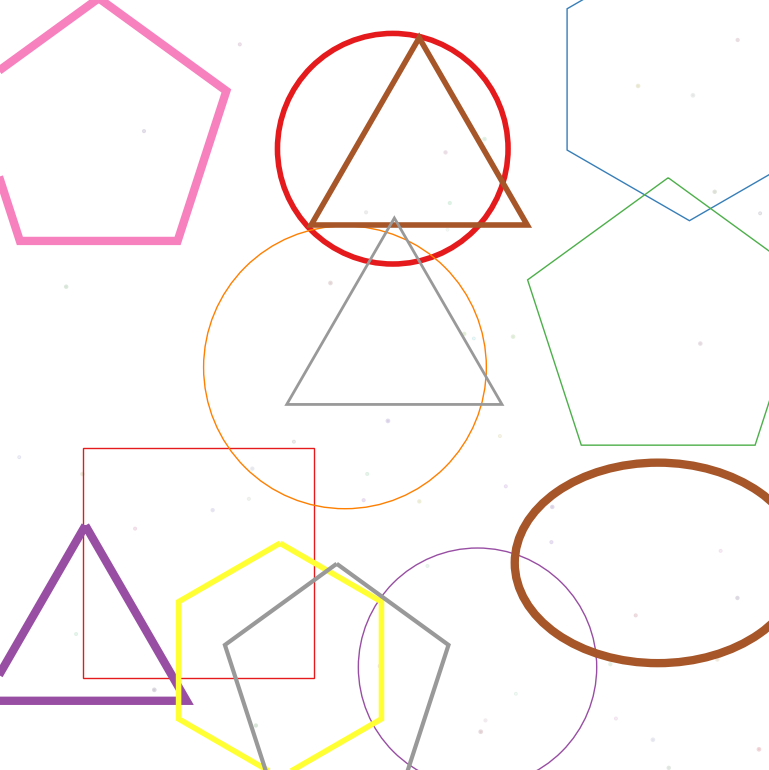[{"shape": "circle", "thickness": 2, "radius": 0.75, "center": [0.51, 0.807]}, {"shape": "square", "thickness": 0.5, "radius": 0.75, "center": [0.258, 0.269]}, {"shape": "hexagon", "thickness": 0.5, "radius": 0.92, "center": [0.895, 0.897]}, {"shape": "pentagon", "thickness": 0.5, "radius": 0.96, "center": [0.868, 0.577]}, {"shape": "triangle", "thickness": 3, "radius": 0.76, "center": [0.111, 0.166]}, {"shape": "circle", "thickness": 0.5, "radius": 0.77, "center": [0.62, 0.134]}, {"shape": "circle", "thickness": 0.5, "radius": 0.92, "center": [0.448, 0.523]}, {"shape": "hexagon", "thickness": 2, "radius": 0.76, "center": [0.364, 0.142]}, {"shape": "oval", "thickness": 3, "radius": 0.93, "center": [0.854, 0.269]}, {"shape": "triangle", "thickness": 2, "radius": 0.81, "center": [0.544, 0.789]}, {"shape": "pentagon", "thickness": 3, "radius": 0.87, "center": [0.128, 0.828]}, {"shape": "pentagon", "thickness": 1.5, "radius": 0.76, "center": [0.437, 0.115]}, {"shape": "triangle", "thickness": 1, "radius": 0.81, "center": [0.512, 0.555]}]